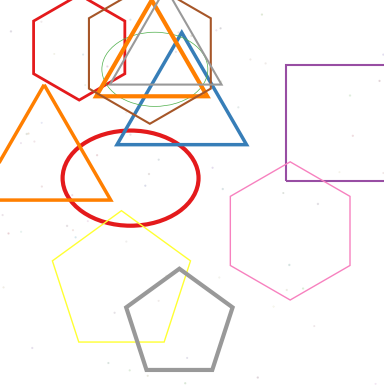[{"shape": "hexagon", "thickness": 2, "radius": 0.68, "center": [0.206, 0.877]}, {"shape": "oval", "thickness": 3, "radius": 0.88, "center": [0.339, 0.537]}, {"shape": "triangle", "thickness": 2.5, "radius": 0.97, "center": [0.472, 0.721]}, {"shape": "oval", "thickness": 0.5, "radius": 0.69, "center": [0.402, 0.82]}, {"shape": "square", "thickness": 1.5, "radius": 0.75, "center": [0.894, 0.68]}, {"shape": "triangle", "thickness": 3, "radius": 0.83, "center": [0.394, 0.833]}, {"shape": "triangle", "thickness": 2.5, "radius": 1.0, "center": [0.115, 0.58]}, {"shape": "pentagon", "thickness": 1, "radius": 0.94, "center": [0.315, 0.264]}, {"shape": "hexagon", "thickness": 1.5, "radius": 0.91, "center": [0.389, 0.861]}, {"shape": "hexagon", "thickness": 1, "radius": 0.9, "center": [0.754, 0.4]}, {"shape": "triangle", "thickness": 1.5, "radius": 0.84, "center": [0.43, 0.864]}, {"shape": "pentagon", "thickness": 3, "radius": 0.73, "center": [0.466, 0.157]}]